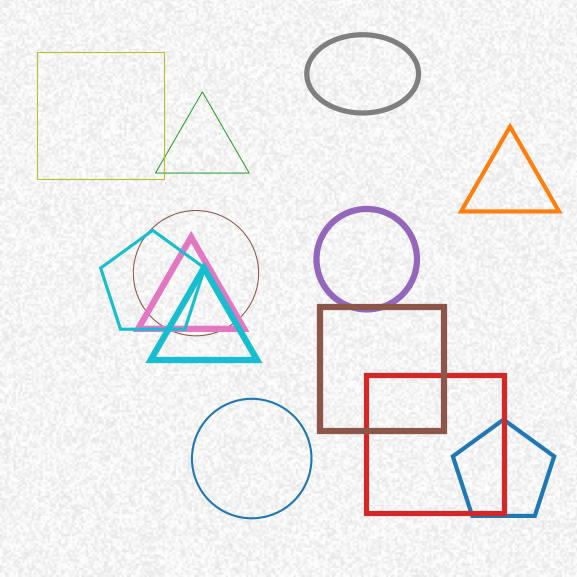[{"shape": "pentagon", "thickness": 2, "radius": 0.46, "center": [0.872, 0.18]}, {"shape": "circle", "thickness": 1, "radius": 0.52, "center": [0.436, 0.205]}, {"shape": "triangle", "thickness": 2, "radius": 0.49, "center": [0.883, 0.682]}, {"shape": "triangle", "thickness": 0.5, "radius": 0.47, "center": [0.35, 0.746]}, {"shape": "square", "thickness": 2.5, "radius": 0.6, "center": [0.754, 0.23]}, {"shape": "circle", "thickness": 3, "radius": 0.44, "center": [0.635, 0.55]}, {"shape": "square", "thickness": 3, "radius": 0.54, "center": [0.661, 0.361]}, {"shape": "circle", "thickness": 0.5, "radius": 0.54, "center": [0.339, 0.526]}, {"shape": "triangle", "thickness": 3, "radius": 0.53, "center": [0.331, 0.483]}, {"shape": "oval", "thickness": 2.5, "radius": 0.48, "center": [0.628, 0.871]}, {"shape": "square", "thickness": 0.5, "radius": 0.55, "center": [0.174, 0.799]}, {"shape": "triangle", "thickness": 3, "radius": 0.53, "center": [0.353, 0.429]}, {"shape": "pentagon", "thickness": 1.5, "radius": 0.47, "center": [0.264, 0.506]}]